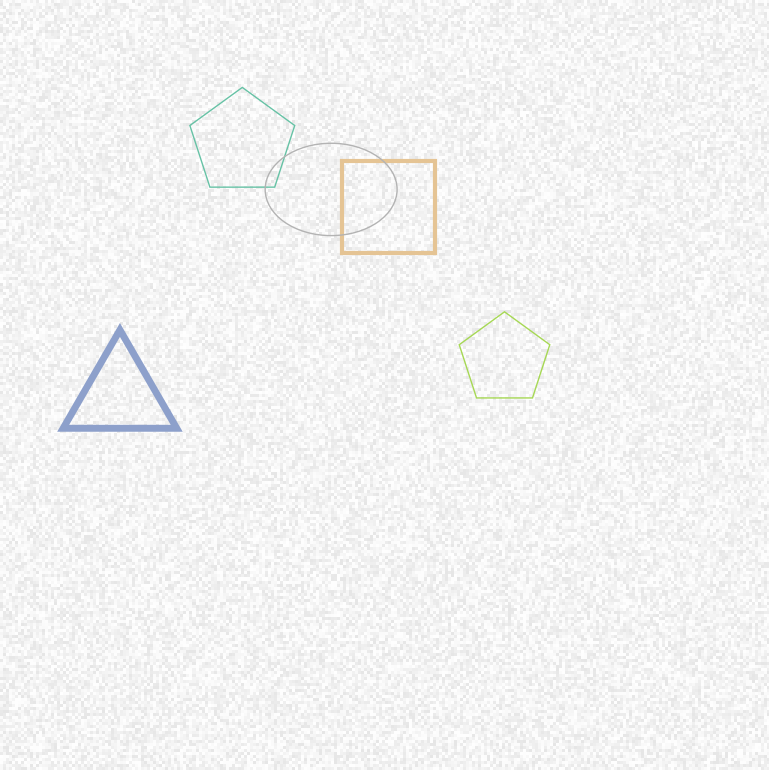[{"shape": "pentagon", "thickness": 0.5, "radius": 0.36, "center": [0.315, 0.815]}, {"shape": "triangle", "thickness": 2.5, "radius": 0.43, "center": [0.156, 0.486]}, {"shape": "pentagon", "thickness": 0.5, "radius": 0.31, "center": [0.655, 0.533]}, {"shape": "square", "thickness": 1.5, "radius": 0.3, "center": [0.505, 0.732]}, {"shape": "oval", "thickness": 0.5, "radius": 0.43, "center": [0.43, 0.754]}]